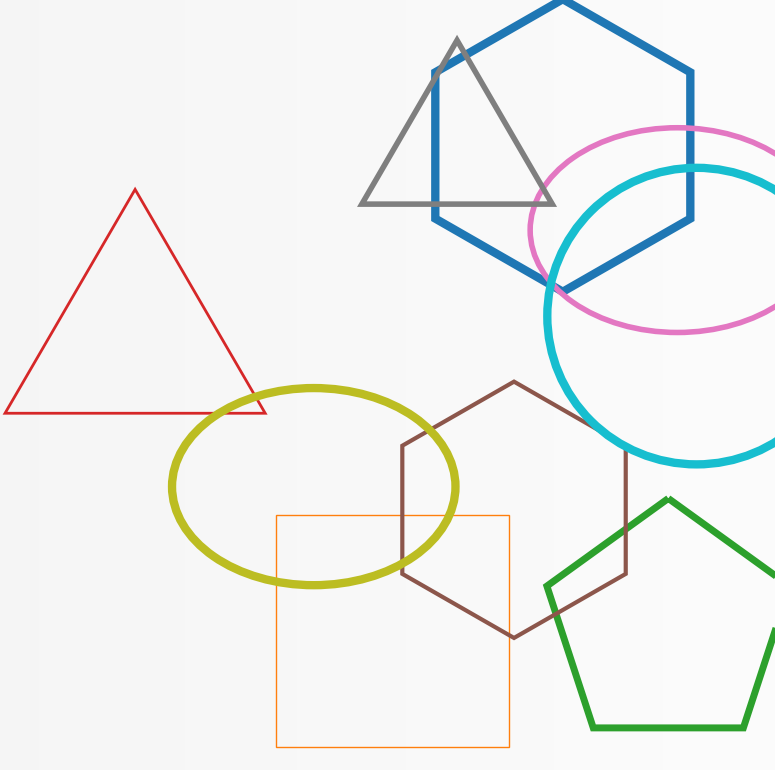[{"shape": "hexagon", "thickness": 3, "radius": 0.95, "center": [0.726, 0.811]}, {"shape": "square", "thickness": 0.5, "radius": 0.75, "center": [0.507, 0.181]}, {"shape": "pentagon", "thickness": 2.5, "radius": 0.82, "center": [0.862, 0.188]}, {"shape": "triangle", "thickness": 1, "radius": 0.97, "center": [0.174, 0.56]}, {"shape": "hexagon", "thickness": 1.5, "radius": 0.83, "center": [0.663, 0.338]}, {"shape": "oval", "thickness": 2, "radius": 0.95, "center": [0.874, 0.701]}, {"shape": "triangle", "thickness": 2, "radius": 0.71, "center": [0.59, 0.806]}, {"shape": "oval", "thickness": 3, "radius": 0.91, "center": [0.405, 0.368]}, {"shape": "circle", "thickness": 3, "radius": 0.96, "center": [0.899, 0.589]}]